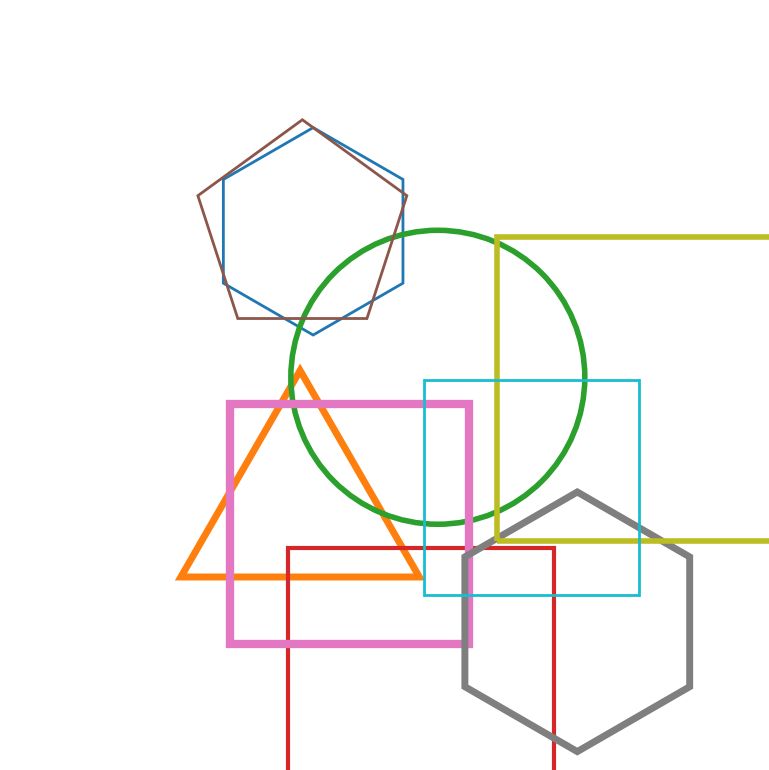[{"shape": "hexagon", "thickness": 1, "radius": 0.67, "center": [0.407, 0.7]}, {"shape": "triangle", "thickness": 2.5, "radius": 0.89, "center": [0.39, 0.34]}, {"shape": "circle", "thickness": 2, "radius": 0.95, "center": [0.569, 0.51]}, {"shape": "square", "thickness": 1.5, "radius": 0.86, "center": [0.546, 0.115]}, {"shape": "pentagon", "thickness": 1, "radius": 0.71, "center": [0.393, 0.702]}, {"shape": "square", "thickness": 3, "radius": 0.78, "center": [0.454, 0.319]}, {"shape": "hexagon", "thickness": 2.5, "radius": 0.84, "center": [0.75, 0.192]}, {"shape": "square", "thickness": 2, "radius": 0.99, "center": [0.843, 0.495]}, {"shape": "square", "thickness": 1, "radius": 0.7, "center": [0.69, 0.367]}]